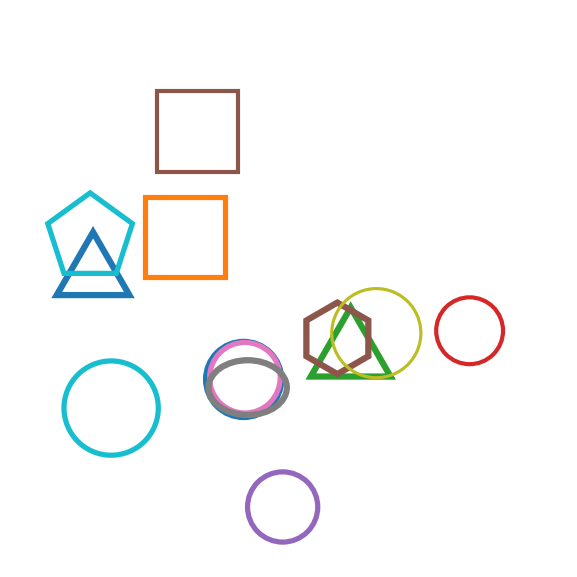[{"shape": "triangle", "thickness": 3, "radius": 0.36, "center": [0.161, 0.524]}, {"shape": "circle", "thickness": 2.5, "radius": 0.33, "center": [0.422, 0.342]}, {"shape": "square", "thickness": 2.5, "radius": 0.35, "center": [0.32, 0.589]}, {"shape": "triangle", "thickness": 3, "radius": 0.4, "center": [0.607, 0.387]}, {"shape": "circle", "thickness": 2, "radius": 0.29, "center": [0.813, 0.426]}, {"shape": "circle", "thickness": 2.5, "radius": 0.3, "center": [0.489, 0.121]}, {"shape": "square", "thickness": 2, "radius": 0.35, "center": [0.342, 0.771]}, {"shape": "hexagon", "thickness": 3, "radius": 0.31, "center": [0.584, 0.413]}, {"shape": "circle", "thickness": 2.5, "radius": 0.31, "center": [0.424, 0.345]}, {"shape": "oval", "thickness": 3, "radius": 0.34, "center": [0.429, 0.328]}, {"shape": "circle", "thickness": 1.5, "radius": 0.39, "center": [0.652, 0.422]}, {"shape": "circle", "thickness": 2.5, "radius": 0.41, "center": [0.192, 0.293]}, {"shape": "pentagon", "thickness": 2.5, "radius": 0.39, "center": [0.156, 0.588]}]